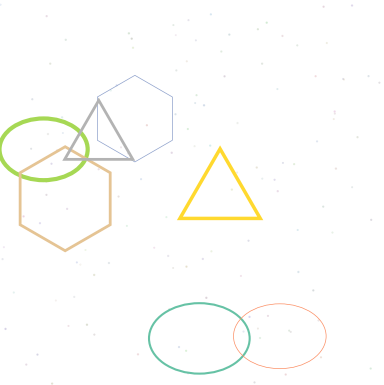[{"shape": "oval", "thickness": 1.5, "radius": 0.65, "center": [0.518, 0.121]}, {"shape": "oval", "thickness": 0.5, "radius": 0.6, "center": [0.727, 0.127]}, {"shape": "hexagon", "thickness": 0.5, "radius": 0.56, "center": [0.35, 0.692]}, {"shape": "oval", "thickness": 3, "radius": 0.57, "center": [0.113, 0.612]}, {"shape": "triangle", "thickness": 2.5, "radius": 0.6, "center": [0.572, 0.493]}, {"shape": "hexagon", "thickness": 2, "radius": 0.68, "center": [0.169, 0.484]}, {"shape": "triangle", "thickness": 2, "radius": 0.51, "center": [0.257, 0.637]}]